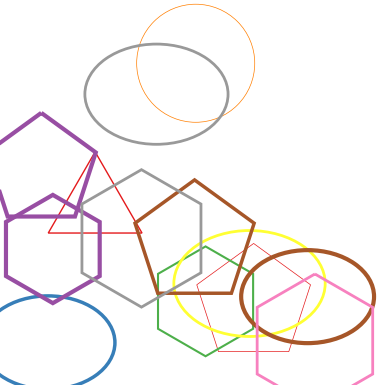[{"shape": "pentagon", "thickness": 0.5, "radius": 0.78, "center": [0.659, 0.212]}, {"shape": "triangle", "thickness": 1, "radius": 0.7, "center": [0.247, 0.465]}, {"shape": "oval", "thickness": 2.5, "radius": 0.87, "center": [0.125, 0.11]}, {"shape": "hexagon", "thickness": 1.5, "radius": 0.71, "center": [0.534, 0.217]}, {"shape": "pentagon", "thickness": 3, "radius": 0.74, "center": [0.107, 0.558]}, {"shape": "hexagon", "thickness": 3, "radius": 0.7, "center": [0.137, 0.353]}, {"shape": "circle", "thickness": 0.5, "radius": 0.77, "center": [0.508, 0.836]}, {"shape": "oval", "thickness": 2, "radius": 0.98, "center": [0.648, 0.264]}, {"shape": "pentagon", "thickness": 2.5, "radius": 0.81, "center": [0.505, 0.37]}, {"shape": "oval", "thickness": 3, "radius": 0.86, "center": [0.799, 0.23]}, {"shape": "hexagon", "thickness": 2, "radius": 0.87, "center": [0.818, 0.115]}, {"shape": "oval", "thickness": 2, "radius": 0.93, "center": [0.406, 0.755]}, {"shape": "hexagon", "thickness": 2, "radius": 0.89, "center": [0.367, 0.381]}]